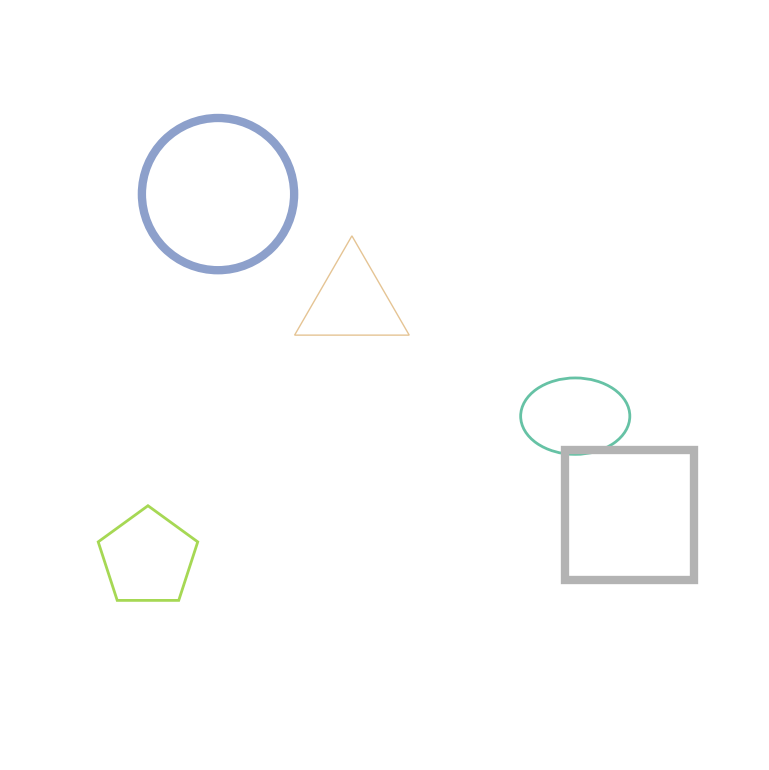[{"shape": "oval", "thickness": 1, "radius": 0.35, "center": [0.747, 0.46]}, {"shape": "circle", "thickness": 3, "radius": 0.49, "center": [0.283, 0.748]}, {"shape": "pentagon", "thickness": 1, "radius": 0.34, "center": [0.192, 0.275]}, {"shape": "triangle", "thickness": 0.5, "radius": 0.43, "center": [0.457, 0.608]}, {"shape": "square", "thickness": 3, "radius": 0.42, "center": [0.818, 0.331]}]